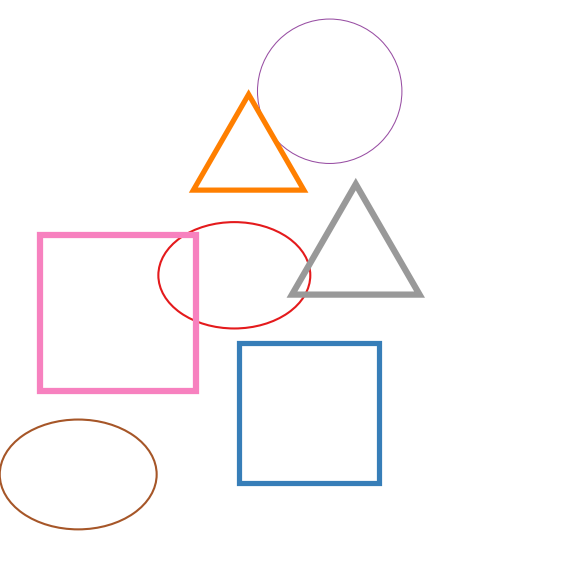[{"shape": "oval", "thickness": 1, "radius": 0.66, "center": [0.406, 0.522]}, {"shape": "square", "thickness": 2.5, "radius": 0.6, "center": [0.535, 0.284]}, {"shape": "circle", "thickness": 0.5, "radius": 0.63, "center": [0.571, 0.841]}, {"shape": "triangle", "thickness": 2.5, "radius": 0.55, "center": [0.431, 0.725]}, {"shape": "oval", "thickness": 1, "radius": 0.68, "center": [0.135, 0.178]}, {"shape": "square", "thickness": 3, "radius": 0.68, "center": [0.205, 0.457]}, {"shape": "triangle", "thickness": 3, "radius": 0.64, "center": [0.616, 0.553]}]